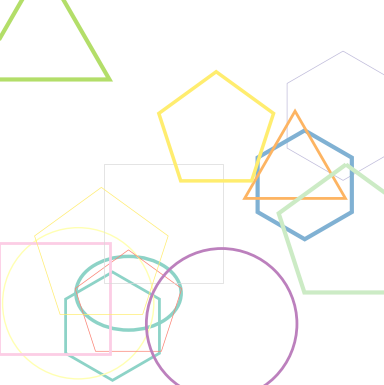[{"shape": "oval", "thickness": 2.5, "radius": 0.68, "center": [0.334, 0.238]}, {"shape": "hexagon", "thickness": 2, "radius": 0.7, "center": [0.292, 0.153]}, {"shape": "circle", "thickness": 1, "radius": 0.98, "center": [0.203, 0.212]}, {"shape": "hexagon", "thickness": 0.5, "radius": 0.84, "center": [0.891, 0.699]}, {"shape": "pentagon", "thickness": 0.5, "radius": 0.73, "center": [0.334, 0.205]}, {"shape": "hexagon", "thickness": 3, "radius": 0.71, "center": [0.791, 0.52]}, {"shape": "triangle", "thickness": 2, "radius": 0.76, "center": [0.766, 0.56]}, {"shape": "triangle", "thickness": 3, "radius": 1.0, "center": [0.111, 0.894]}, {"shape": "square", "thickness": 2, "radius": 0.72, "center": [0.142, 0.225]}, {"shape": "square", "thickness": 0.5, "radius": 0.77, "center": [0.424, 0.42]}, {"shape": "circle", "thickness": 2, "radius": 0.98, "center": [0.576, 0.159]}, {"shape": "pentagon", "thickness": 3, "radius": 0.92, "center": [0.899, 0.389]}, {"shape": "pentagon", "thickness": 0.5, "radius": 0.91, "center": [0.263, 0.331]}, {"shape": "pentagon", "thickness": 2.5, "radius": 0.78, "center": [0.562, 0.657]}]